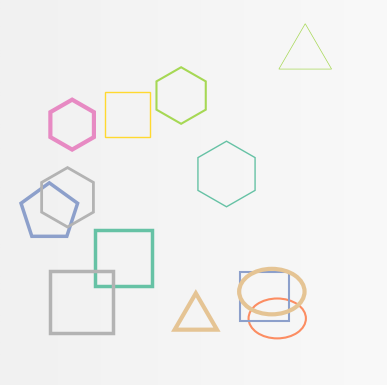[{"shape": "square", "thickness": 2.5, "radius": 0.36, "center": [0.318, 0.331]}, {"shape": "hexagon", "thickness": 1, "radius": 0.43, "center": [0.585, 0.548]}, {"shape": "oval", "thickness": 1.5, "radius": 0.37, "center": [0.715, 0.173]}, {"shape": "square", "thickness": 1.5, "radius": 0.32, "center": [0.683, 0.229]}, {"shape": "pentagon", "thickness": 2.5, "radius": 0.38, "center": [0.127, 0.448]}, {"shape": "hexagon", "thickness": 3, "radius": 0.32, "center": [0.186, 0.676]}, {"shape": "hexagon", "thickness": 1.5, "radius": 0.37, "center": [0.467, 0.752]}, {"shape": "triangle", "thickness": 0.5, "radius": 0.39, "center": [0.788, 0.86]}, {"shape": "square", "thickness": 1, "radius": 0.29, "center": [0.329, 0.702]}, {"shape": "triangle", "thickness": 3, "radius": 0.32, "center": [0.505, 0.175]}, {"shape": "oval", "thickness": 3, "radius": 0.42, "center": [0.702, 0.243]}, {"shape": "hexagon", "thickness": 2, "radius": 0.39, "center": [0.174, 0.488]}, {"shape": "square", "thickness": 2.5, "radius": 0.41, "center": [0.21, 0.216]}]